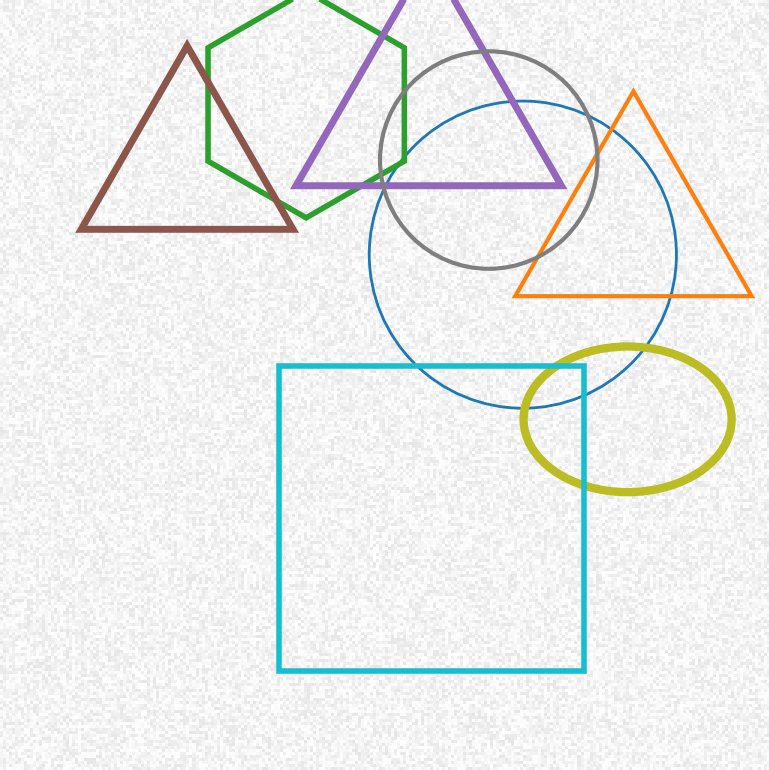[{"shape": "circle", "thickness": 1, "radius": 1.0, "center": [0.679, 0.669]}, {"shape": "triangle", "thickness": 1.5, "radius": 0.89, "center": [0.823, 0.704]}, {"shape": "hexagon", "thickness": 2, "radius": 0.74, "center": [0.398, 0.864]}, {"shape": "triangle", "thickness": 2.5, "radius": 0.99, "center": [0.557, 0.858]}, {"shape": "triangle", "thickness": 2.5, "radius": 0.79, "center": [0.243, 0.782]}, {"shape": "circle", "thickness": 1.5, "radius": 0.71, "center": [0.635, 0.792]}, {"shape": "oval", "thickness": 3, "radius": 0.68, "center": [0.815, 0.455]}, {"shape": "square", "thickness": 2, "radius": 0.99, "center": [0.561, 0.327]}]